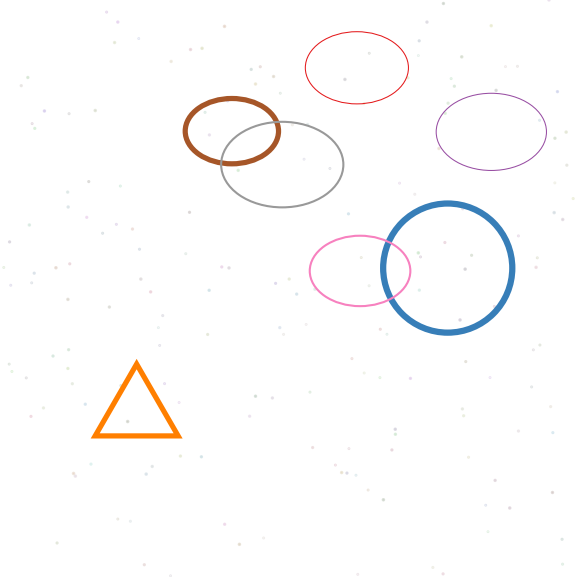[{"shape": "oval", "thickness": 0.5, "radius": 0.45, "center": [0.618, 0.882]}, {"shape": "circle", "thickness": 3, "radius": 0.56, "center": [0.775, 0.535]}, {"shape": "oval", "thickness": 0.5, "radius": 0.48, "center": [0.851, 0.771]}, {"shape": "triangle", "thickness": 2.5, "radius": 0.41, "center": [0.237, 0.286]}, {"shape": "oval", "thickness": 2.5, "radius": 0.4, "center": [0.402, 0.772]}, {"shape": "oval", "thickness": 1, "radius": 0.44, "center": [0.623, 0.53]}, {"shape": "oval", "thickness": 1, "radius": 0.53, "center": [0.489, 0.714]}]